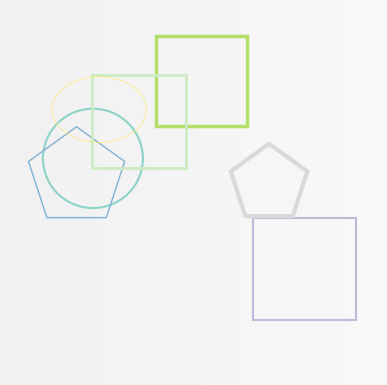[{"shape": "circle", "thickness": 1.5, "radius": 0.64, "center": [0.24, 0.589]}, {"shape": "square", "thickness": 1.5, "radius": 0.66, "center": [0.785, 0.302]}, {"shape": "pentagon", "thickness": 1, "radius": 0.65, "center": [0.198, 0.54]}, {"shape": "square", "thickness": 2.5, "radius": 0.58, "center": [0.52, 0.789]}, {"shape": "pentagon", "thickness": 3, "radius": 0.52, "center": [0.694, 0.523]}, {"shape": "square", "thickness": 2, "radius": 0.6, "center": [0.359, 0.686]}, {"shape": "oval", "thickness": 0.5, "radius": 0.61, "center": [0.256, 0.715]}]